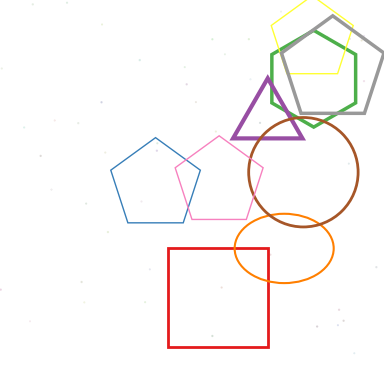[{"shape": "square", "thickness": 2, "radius": 0.64, "center": [0.566, 0.228]}, {"shape": "pentagon", "thickness": 1, "radius": 0.61, "center": [0.404, 0.52]}, {"shape": "hexagon", "thickness": 2.5, "radius": 0.63, "center": [0.815, 0.796]}, {"shape": "triangle", "thickness": 3, "radius": 0.52, "center": [0.695, 0.693]}, {"shape": "oval", "thickness": 1.5, "radius": 0.64, "center": [0.738, 0.355]}, {"shape": "pentagon", "thickness": 1, "radius": 0.56, "center": [0.811, 0.899]}, {"shape": "circle", "thickness": 2, "radius": 0.71, "center": [0.788, 0.553]}, {"shape": "pentagon", "thickness": 1, "radius": 0.6, "center": [0.569, 0.527]}, {"shape": "pentagon", "thickness": 2.5, "radius": 0.7, "center": [0.864, 0.819]}]